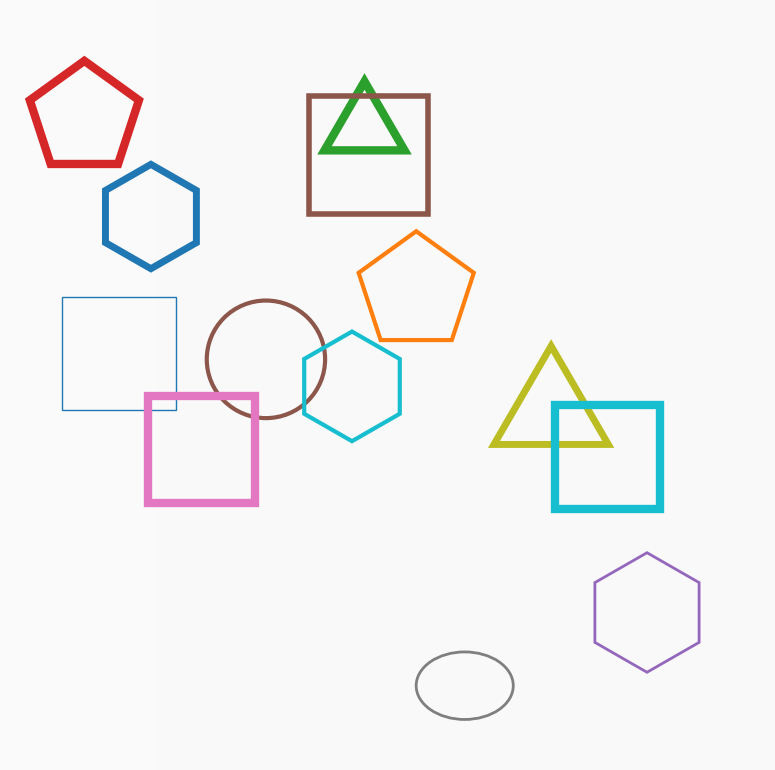[{"shape": "hexagon", "thickness": 2.5, "radius": 0.34, "center": [0.195, 0.719]}, {"shape": "square", "thickness": 0.5, "radius": 0.37, "center": [0.154, 0.541]}, {"shape": "pentagon", "thickness": 1.5, "radius": 0.39, "center": [0.537, 0.622]}, {"shape": "triangle", "thickness": 3, "radius": 0.3, "center": [0.47, 0.835]}, {"shape": "pentagon", "thickness": 3, "radius": 0.37, "center": [0.109, 0.847]}, {"shape": "hexagon", "thickness": 1, "radius": 0.39, "center": [0.835, 0.205]}, {"shape": "square", "thickness": 2, "radius": 0.38, "center": [0.476, 0.799]}, {"shape": "circle", "thickness": 1.5, "radius": 0.38, "center": [0.343, 0.533]}, {"shape": "square", "thickness": 3, "radius": 0.35, "center": [0.26, 0.416]}, {"shape": "oval", "thickness": 1, "radius": 0.31, "center": [0.6, 0.109]}, {"shape": "triangle", "thickness": 2.5, "radius": 0.43, "center": [0.711, 0.465]}, {"shape": "square", "thickness": 3, "radius": 0.34, "center": [0.784, 0.406]}, {"shape": "hexagon", "thickness": 1.5, "radius": 0.36, "center": [0.454, 0.498]}]